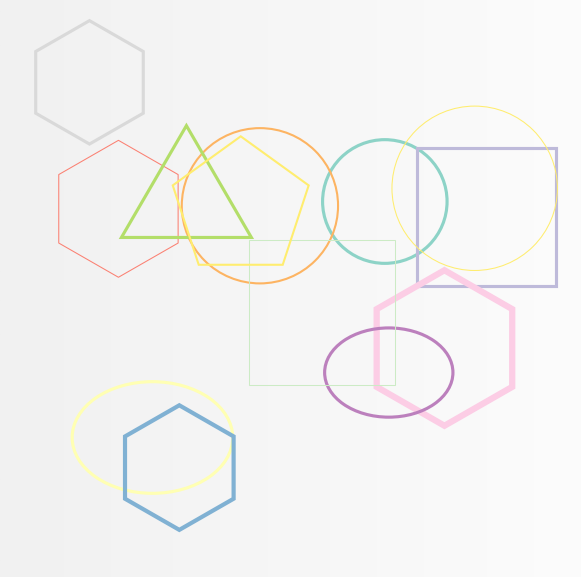[{"shape": "circle", "thickness": 1.5, "radius": 0.54, "center": [0.662, 0.65]}, {"shape": "oval", "thickness": 1.5, "radius": 0.69, "center": [0.262, 0.242]}, {"shape": "square", "thickness": 1.5, "radius": 0.6, "center": [0.836, 0.624]}, {"shape": "hexagon", "thickness": 0.5, "radius": 0.59, "center": [0.204, 0.638]}, {"shape": "hexagon", "thickness": 2, "radius": 0.54, "center": [0.308, 0.189]}, {"shape": "circle", "thickness": 1, "radius": 0.67, "center": [0.447, 0.643]}, {"shape": "triangle", "thickness": 1.5, "radius": 0.65, "center": [0.321, 0.652]}, {"shape": "hexagon", "thickness": 3, "radius": 0.67, "center": [0.765, 0.397]}, {"shape": "hexagon", "thickness": 1.5, "radius": 0.53, "center": [0.154, 0.857]}, {"shape": "oval", "thickness": 1.5, "radius": 0.55, "center": [0.669, 0.354]}, {"shape": "square", "thickness": 0.5, "radius": 0.63, "center": [0.554, 0.458]}, {"shape": "pentagon", "thickness": 1, "radius": 0.61, "center": [0.414, 0.64]}, {"shape": "circle", "thickness": 0.5, "radius": 0.71, "center": [0.817, 0.673]}]